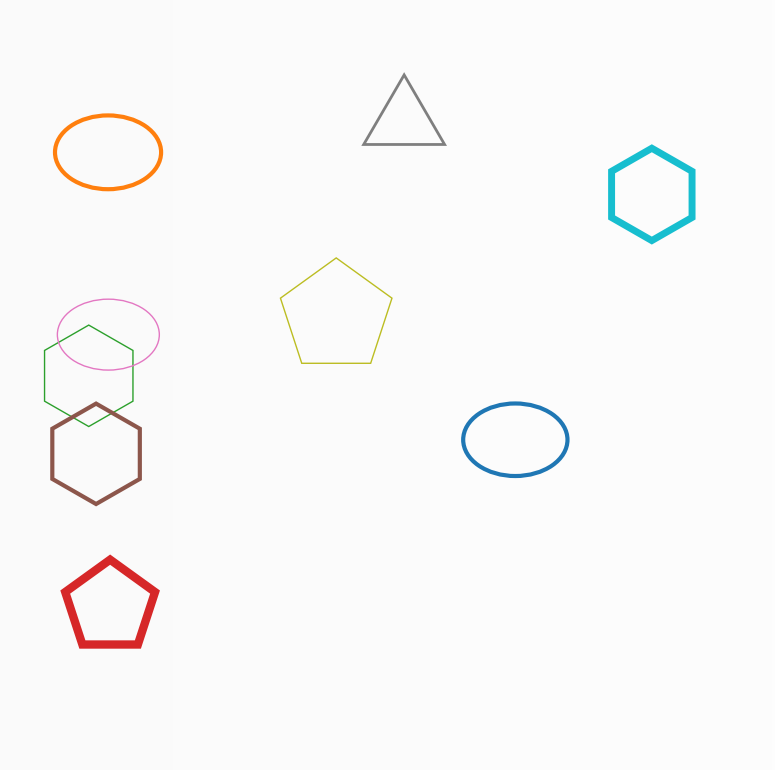[{"shape": "oval", "thickness": 1.5, "radius": 0.34, "center": [0.665, 0.429]}, {"shape": "oval", "thickness": 1.5, "radius": 0.34, "center": [0.139, 0.802]}, {"shape": "hexagon", "thickness": 0.5, "radius": 0.33, "center": [0.115, 0.512]}, {"shape": "pentagon", "thickness": 3, "radius": 0.3, "center": [0.142, 0.212]}, {"shape": "hexagon", "thickness": 1.5, "radius": 0.33, "center": [0.124, 0.411]}, {"shape": "oval", "thickness": 0.5, "radius": 0.33, "center": [0.14, 0.565]}, {"shape": "triangle", "thickness": 1, "radius": 0.3, "center": [0.521, 0.842]}, {"shape": "pentagon", "thickness": 0.5, "radius": 0.38, "center": [0.434, 0.589]}, {"shape": "hexagon", "thickness": 2.5, "radius": 0.3, "center": [0.841, 0.748]}]